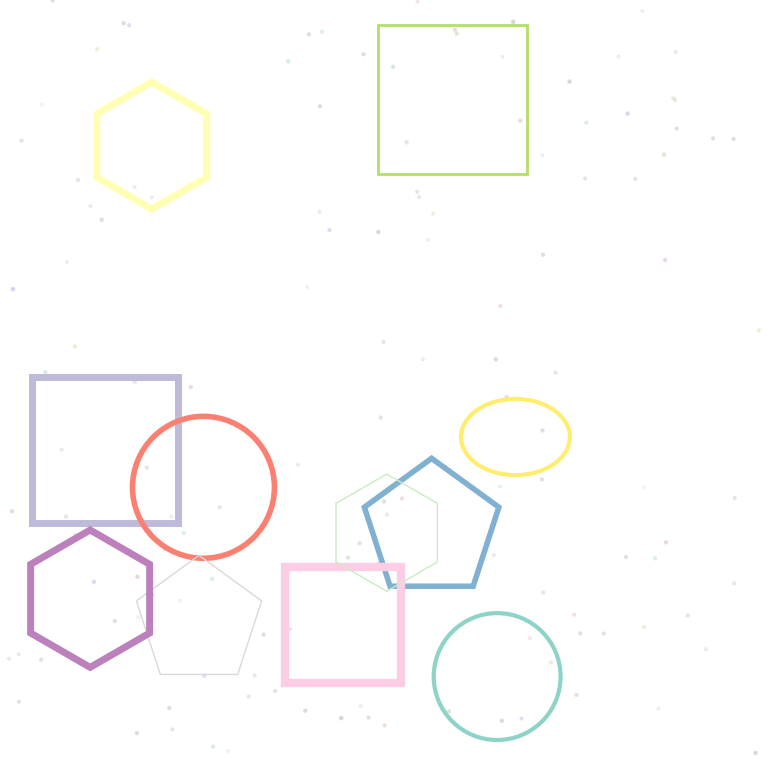[{"shape": "circle", "thickness": 1.5, "radius": 0.41, "center": [0.646, 0.121]}, {"shape": "hexagon", "thickness": 2.5, "radius": 0.41, "center": [0.197, 0.811]}, {"shape": "square", "thickness": 2.5, "radius": 0.47, "center": [0.137, 0.415]}, {"shape": "circle", "thickness": 2, "radius": 0.46, "center": [0.264, 0.367]}, {"shape": "pentagon", "thickness": 2, "radius": 0.46, "center": [0.561, 0.313]}, {"shape": "square", "thickness": 1, "radius": 0.48, "center": [0.587, 0.871]}, {"shape": "square", "thickness": 3, "radius": 0.38, "center": [0.446, 0.188]}, {"shape": "pentagon", "thickness": 0.5, "radius": 0.43, "center": [0.258, 0.193]}, {"shape": "hexagon", "thickness": 2.5, "radius": 0.45, "center": [0.117, 0.222]}, {"shape": "hexagon", "thickness": 0.5, "radius": 0.38, "center": [0.502, 0.308]}, {"shape": "oval", "thickness": 1.5, "radius": 0.35, "center": [0.669, 0.432]}]